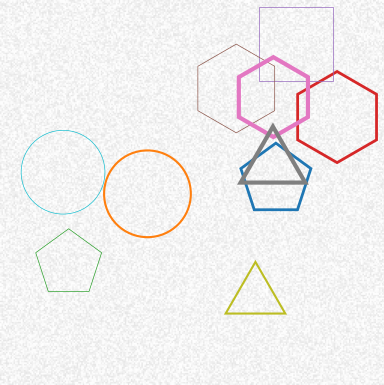[{"shape": "pentagon", "thickness": 2, "radius": 0.48, "center": [0.717, 0.533]}, {"shape": "circle", "thickness": 1.5, "radius": 0.56, "center": [0.383, 0.497]}, {"shape": "pentagon", "thickness": 0.5, "radius": 0.45, "center": [0.178, 0.316]}, {"shape": "hexagon", "thickness": 2, "radius": 0.59, "center": [0.876, 0.696]}, {"shape": "square", "thickness": 0.5, "radius": 0.48, "center": [0.768, 0.886]}, {"shape": "hexagon", "thickness": 0.5, "radius": 0.58, "center": [0.614, 0.77]}, {"shape": "hexagon", "thickness": 3, "radius": 0.52, "center": [0.71, 0.748]}, {"shape": "triangle", "thickness": 3, "radius": 0.48, "center": [0.709, 0.574]}, {"shape": "triangle", "thickness": 1.5, "radius": 0.45, "center": [0.664, 0.23]}, {"shape": "circle", "thickness": 0.5, "radius": 0.54, "center": [0.164, 0.553]}]